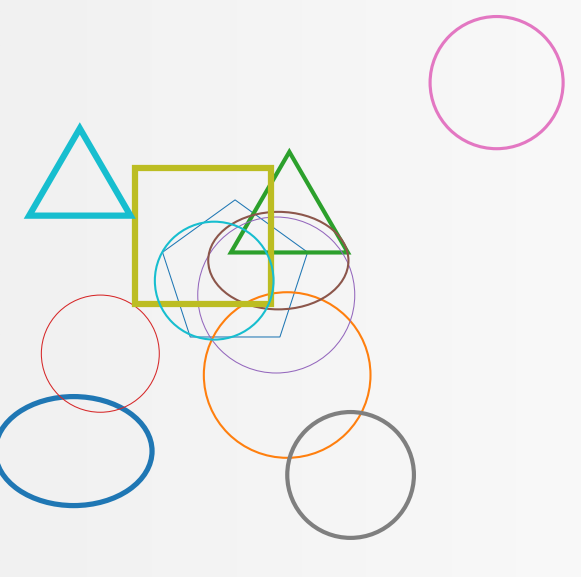[{"shape": "pentagon", "thickness": 0.5, "radius": 0.66, "center": [0.404, 0.522]}, {"shape": "oval", "thickness": 2.5, "radius": 0.67, "center": [0.127, 0.218]}, {"shape": "circle", "thickness": 1, "radius": 0.72, "center": [0.494, 0.35]}, {"shape": "triangle", "thickness": 2, "radius": 0.58, "center": [0.498, 0.62]}, {"shape": "circle", "thickness": 0.5, "radius": 0.51, "center": [0.173, 0.387]}, {"shape": "circle", "thickness": 0.5, "radius": 0.68, "center": [0.475, 0.488]}, {"shape": "oval", "thickness": 1, "radius": 0.6, "center": [0.479, 0.548]}, {"shape": "circle", "thickness": 1.5, "radius": 0.57, "center": [0.854, 0.856]}, {"shape": "circle", "thickness": 2, "radius": 0.54, "center": [0.603, 0.177]}, {"shape": "square", "thickness": 3, "radius": 0.59, "center": [0.349, 0.591]}, {"shape": "triangle", "thickness": 3, "radius": 0.5, "center": [0.137, 0.676]}, {"shape": "circle", "thickness": 1, "radius": 0.51, "center": [0.368, 0.513]}]